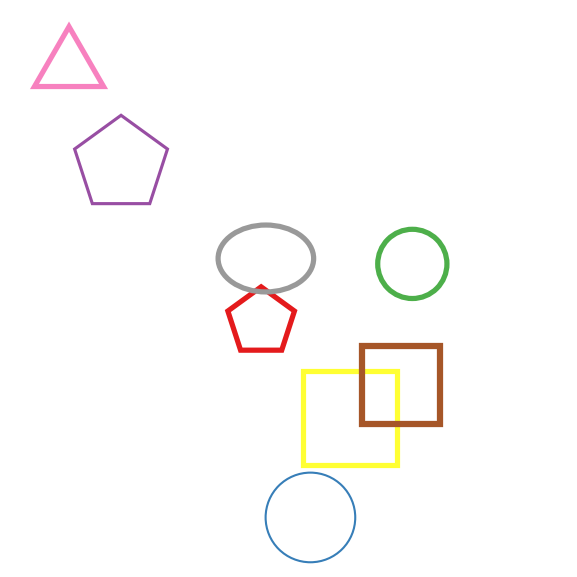[{"shape": "pentagon", "thickness": 2.5, "radius": 0.3, "center": [0.452, 0.442]}, {"shape": "circle", "thickness": 1, "radius": 0.39, "center": [0.538, 0.103]}, {"shape": "circle", "thickness": 2.5, "radius": 0.3, "center": [0.714, 0.542]}, {"shape": "pentagon", "thickness": 1.5, "radius": 0.42, "center": [0.21, 0.715]}, {"shape": "square", "thickness": 2.5, "radius": 0.41, "center": [0.606, 0.275]}, {"shape": "square", "thickness": 3, "radius": 0.34, "center": [0.694, 0.333]}, {"shape": "triangle", "thickness": 2.5, "radius": 0.35, "center": [0.12, 0.884]}, {"shape": "oval", "thickness": 2.5, "radius": 0.41, "center": [0.46, 0.552]}]